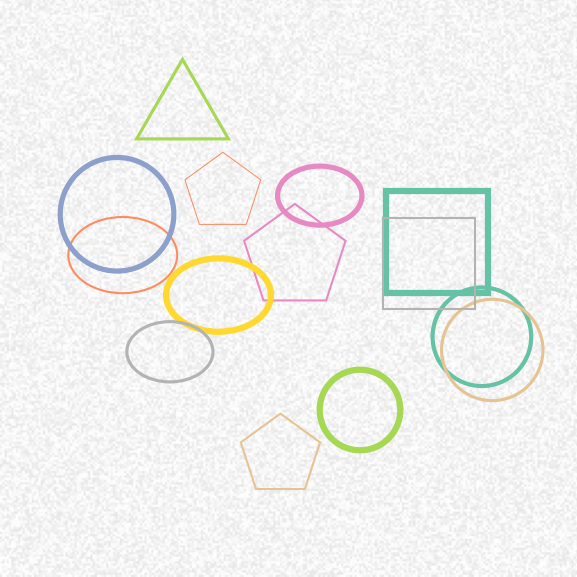[{"shape": "square", "thickness": 3, "radius": 0.44, "center": [0.757, 0.58]}, {"shape": "circle", "thickness": 2, "radius": 0.43, "center": [0.834, 0.416]}, {"shape": "pentagon", "thickness": 0.5, "radius": 0.35, "center": [0.386, 0.666]}, {"shape": "oval", "thickness": 1, "radius": 0.47, "center": [0.213, 0.557]}, {"shape": "circle", "thickness": 2.5, "radius": 0.49, "center": [0.203, 0.628]}, {"shape": "pentagon", "thickness": 1, "radius": 0.46, "center": [0.511, 0.554]}, {"shape": "oval", "thickness": 2.5, "radius": 0.37, "center": [0.554, 0.66]}, {"shape": "triangle", "thickness": 1.5, "radius": 0.46, "center": [0.316, 0.805]}, {"shape": "circle", "thickness": 3, "radius": 0.35, "center": [0.623, 0.289]}, {"shape": "oval", "thickness": 3, "radius": 0.45, "center": [0.378, 0.488]}, {"shape": "pentagon", "thickness": 1, "radius": 0.36, "center": [0.486, 0.211]}, {"shape": "circle", "thickness": 1.5, "radius": 0.44, "center": [0.852, 0.393]}, {"shape": "oval", "thickness": 1.5, "radius": 0.37, "center": [0.294, 0.39]}, {"shape": "square", "thickness": 1, "radius": 0.4, "center": [0.743, 0.543]}]